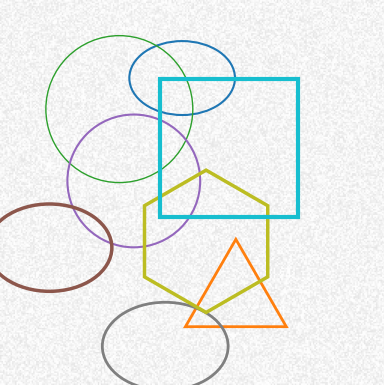[{"shape": "oval", "thickness": 1.5, "radius": 0.69, "center": [0.473, 0.797]}, {"shape": "triangle", "thickness": 2, "radius": 0.76, "center": [0.613, 0.227]}, {"shape": "circle", "thickness": 1, "radius": 0.95, "center": [0.31, 0.717]}, {"shape": "circle", "thickness": 1.5, "radius": 0.86, "center": [0.348, 0.53]}, {"shape": "oval", "thickness": 2.5, "radius": 0.81, "center": [0.128, 0.357]}, {"shape": "oval", "thickness": 2, "radius": 0.82, "center": [0.429, 0.1]}, {"shape": "hexagon", "thickness": 2.5, "radius": 0.92, "center": [0.535, 0.373]}, {"shape": "square", "thickness": 3, "radius": 0.89, "center": [0.595, 0.615]}]